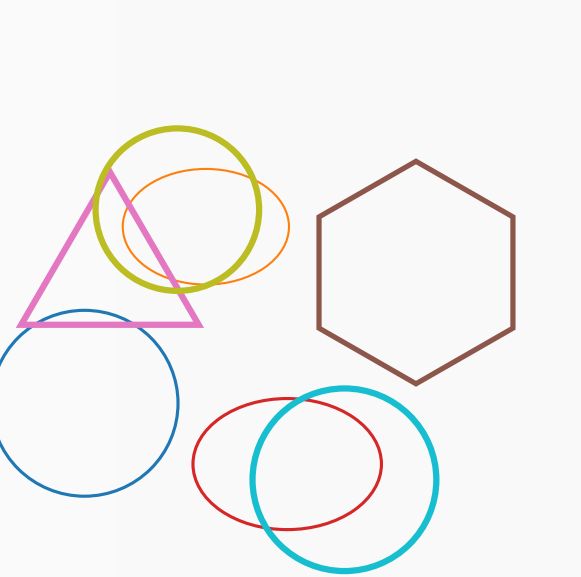[{"shape": "circle", "thickness": 1.5, "radius": 0.8, "center": [0.145, 0.301]}, {"shape": "oval", "thickness": 1, "radius": 0.71, "center": [0.354, 0.607]}, {"shape": "oval", "thickness": 1.5, "radius": 0.81, "center": [0.494, 0.196]}, {"shape": "hexagon", "thickness": 2.5, "radius": 0.96, "center": [0.716, 0.527]}, {"shape": "triangle", "thickness": 3, "radius": 0.88, "center": [0.189, 0.525]}, {"shape": "circle", "thickness": 3, "radius": 0.7, "center": [0.305, 0.636]}, {"shape": "circle", "thickness": 3, "radius": 0.79, "center": [0.593, 0.168]}]